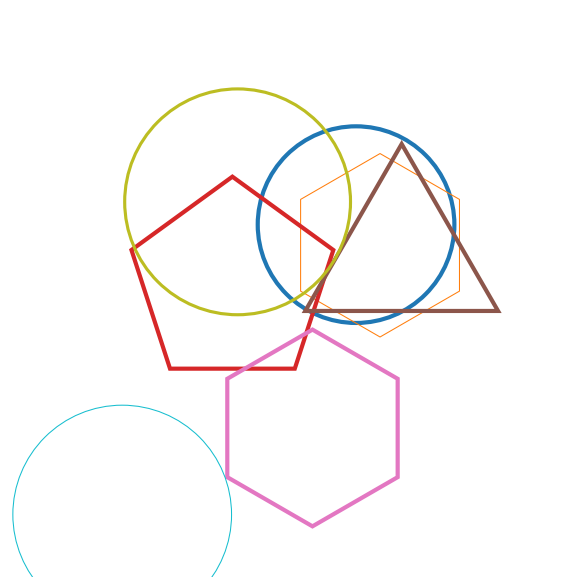[{"shape": "circle", "thickness": 2, "radius": 0.85, "center": [0.617, 0.61]}, {"shape": "hexagon", "thickness": 0.5, "radius": 0.79, "center": [0.658, 0.574]}, {"shape": "pentagon", "thickness": 2, "radius": 0.92, "center": [0.402, 0.509]}, {"shape": "triangle", "thickness": 2, "radius": 0.96, "center": [0.696, 0.557]}, {"shape": "hexagon", "thickness": 2, "radius": 0.85, "center": [0.541, 0.258]}, {"shape": "circle", "thickness": 1.5, "radius": 0.98, "center": [0.411, 0.65]}, {"shape": "circle", "thickness": 0.5, "radius": 0.95, "center": [0.212, 0.108]}]